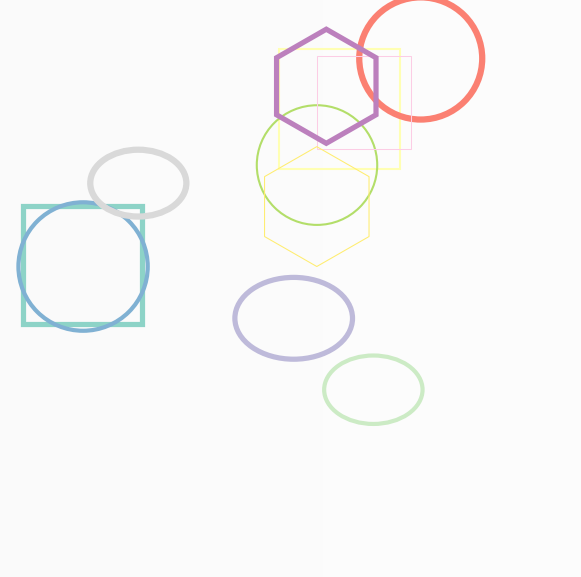[{"shape": "square", "thickness": 2.5, "radius": 0.51, "center": [0.143, 0.541]}, {"shape": "square", "thickness": 1, "radius": 0.52, "center": [0.584, 0.81]}, {"shape": "oval", "thickness": 2.5, "radius": 0.51, "center": [0.505, 0.448]}, {"shape": "circle", "thickness": 3, "radius": 0.53, "center": [0.724, 0.898]}, {"shape": "circle", "thickness": 2, "radius": 0.56, "center": [0.143, 0.538]}, {"shape": "circle", "thickness": 1, "radius": 0.52, "center": [0.545, 0.713]}, {"shape": "square", "thickness": 0.5, "radius": 0.4, "center": [0.627, 0.822]}, {"shape": "oval", "thickness": 3, "radius": 0.41, "center": [0.238, 0.682]}, {"shape": "hexagon", "thickness": 2.5, "radius": 0.49, "center": [0.561, 0.85]}, {"shape": "oval", "thickness": 2, "radius": 0.42, "center": [0.642, 0.324]}, {"shape": "hexagon", "thickness": 0.5, "radius": 0.52, "center": [0.545, 0.641]}]